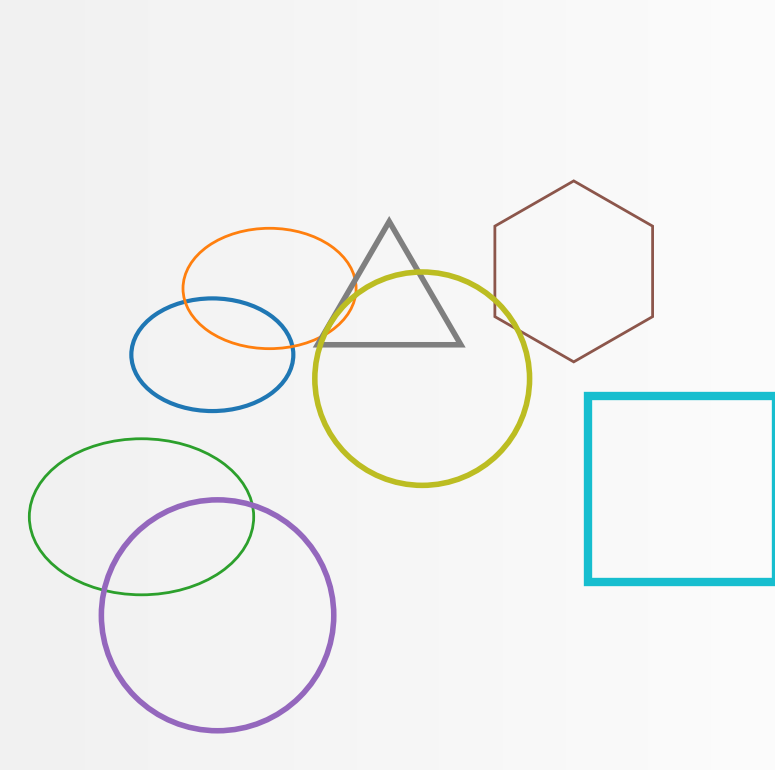[{"shape": "oval", "thickness": 1.5, "radius": 0.52, "center": [0.274, 0.539]}, {"shape": "oval", "thickness": 1, "radius": 0.56, "center": [0.348, 0.625]}, {"shape": "oval", "thickness": 1, "radius": 0.72, "center": [0.183, 0.329]}, {"shape": "circle", "thickness": 2, "radius": 0.75, "center": [0.281, 0.201]}, {"shape": "hexagon", "thickness": 1, "radius": 0.59, "center": [0.74, 0.648]}, {"shape": "triangle", "thickness": 2, "radius": 0.53, "center": [0.502, 0.606]}, {"shape": "circle", "thickness": 2, "radius": 0.69, "center": [0.545, 0.508]}, {"shape": "square", "thickness": 3, "radius": 0.6, "center": [0.88, 0.365]}]